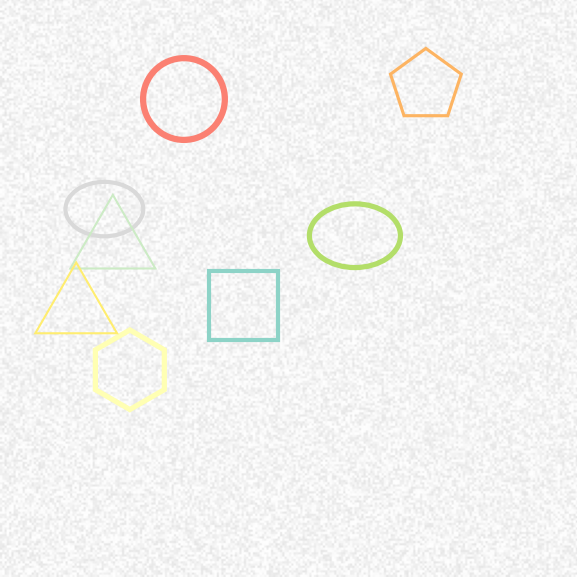[{"shape": "square", "thickness": 2, "radius": 0.3, "center": [0.422, 0.47]}, {"shape": "hexagon", "thickness": 2.5, "radius": 0.34, "center": [0.225, 0.359]}, {"shape": "circle", "thickness": 3, "radius": 0.35, "center": [0.319, 0.828]}, {"shape": "pentagon", "thickness": 1.5, "radius": 0.32, "center": [0.737, 0.851]}, {"shape": "oval", "thickness": 2.5, "radius": 0.39, "center": [0.615, 0.591]}, {"shape": "oval", "thickness": 2, "radius": 0.34, "center": [0.181, 0.637]}, {"shape": "triangle", "thickness": 1, "radius": 0.42, "center": [0.195, 0.577]}, {"shape": "triangle", "thickness": 1, "radius": 0.41, "center": [0.132, 0.463]}]